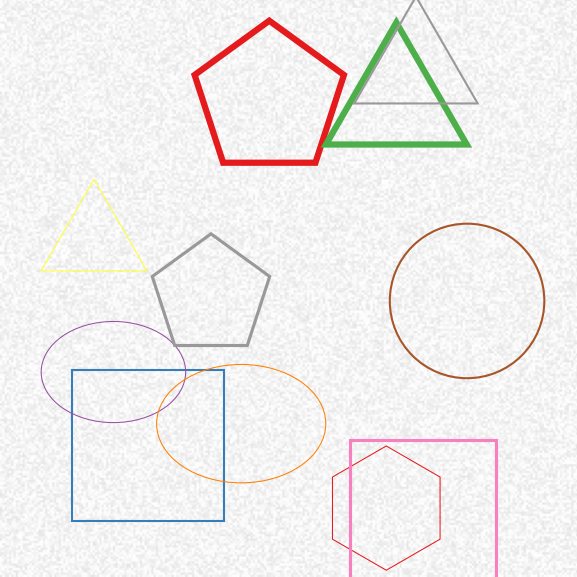[{"shape": "pentagon", "thickness": 3, "radius": 0.68, "center": [0.466, 0.827]}, {"shape": "hexagon", "thickness": 0.5, "radius": 0.54, "center": [0.669, 0.119]}, {"shape": "square", "thickness": 1, "radius": 0.65, "center": [0.256, 0.227]}, {"shape": "triangle", "thickness": 3, "radius": 0.7, "center": [0.686, 0.819]}, {"shape": "oval", "thickness": 0.5, "radius": 0.63, "center": [0.196, 0.355]}, {"shape": "oval", "thickness": 0.5, "radius": 0.73, "center": [0.418, 0.266]}, {"shape": "triangle", "thickness": 0.5, "radius": 0.53, "center": [0.163, 0.583]}, {"shape": "circle", "thickness": 1, "radius": 0.67, "center": [0.809, 0.478]}, {"shape": "square", "thickness": 1.5, "radius": 0.63, "center": [0.732, 0.111]}, {"shape": "pentagon", "thickness": 1.5, "radius": 0.53, "center": [0.365, 0.487]}, {"shape": "triangle", "thickness": 1, "radius": 0.62, "center": [0.72, 0.882]}]